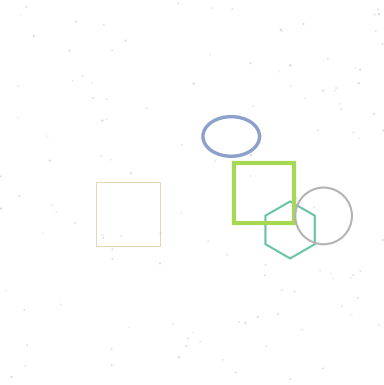[{"shape": "hexagon", "thickness": 1.5, "radius": 0.37, "center": [0.754, 0.403]}, {"shape": "oval", "thickness": 2.5, "radius": 0.37, "center": [0.601, 0.646]}, {"shape": "square", "thickness": 3, "radius": 0.39, "center": [0.686, 0.499]}, {"shape": "square", "thickness": 0.5, "radius": 0.41, "center": [0.333, 0.443]}, {"shape": "circle", "thickness": 1.5, "radius": 0.37, "center": [0.841, 0.439]}]